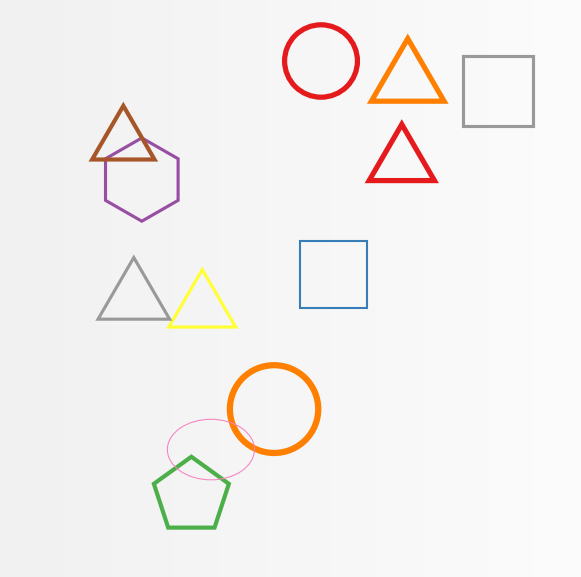[{"shape": "circle", "thickness": 2.5, "radius": 0.31, "center": [0.552, 0.894]}, {"shape": "triangle", "thickness": 2.5, "radius": 0.32, "center": [0.691, 0.719]}, {"shape": "square", "thickness": 1, "radius": 0.29, "center": [0.574, 0.524]}, {"shape": "pentagon", "thickness": 2, "radius": 0.34, "center": [0.329, 0.14]}, {"shape": "hexagon", "thickness": 1.5, "radius": 0.36, "center": [0.244, 0.688]}, {"shape": "triangle", "thickness": 2.5, "radius": 0.36, "center": [0.701, 0.86]}, {"shape": "circle", "thickness": 3, "radius": 0.38, "center": [0.472, 0.291]}, {"shape": "triangle", "thickness": 1.5, "radius": 0.33, "center": [0.348, 0.466]}, {"shape": "triangle", "thickness": 2, "radius": 0.31, "center": [0.212, 0.754]}, {"shape": "oval", "thickness": 0.5, "radius": 0.37, "center": [0.363, 0.221]}, {"shape": "square", "thickness": 1.5, "radius": 0.3, "center": [0.857, 0.842]}, {"shape": "triangle", "thickness": 1.5, "radius": 0.36, "center": [0.23, 0.482]}]